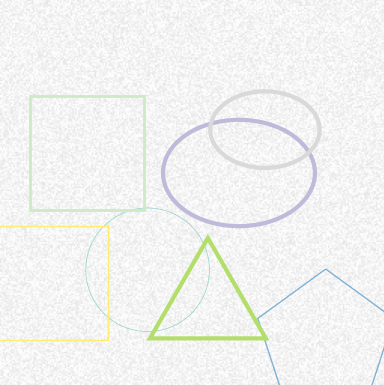[{"shape": "circle", "thickness": 0.5, "radius": 0.8, "center": [0.383, 0.299]}, {"shape": "oval", "thickness": 3, "radius": 0.99, "center": [0.621, 0.551]}, {"shape": "pentagon", "thickness": 1, "radius": 0.93, "center": [0.846, 0.116]}, {"shape": "triangle", "thickness": 3, "radius": 0.87, "center": [0.54, 0.208]}, {"shape": "oval", "thickness": 3, "radius": 0.71, "center": [0.688, 0.663]}, {"shape": "square", "thickness": 2, "radius": 0.74, "center": [0.226, 0.603]}, {"shape": "square", "thickness": 1, "radius": 0.74, "center": [0.133, 0.264]}]